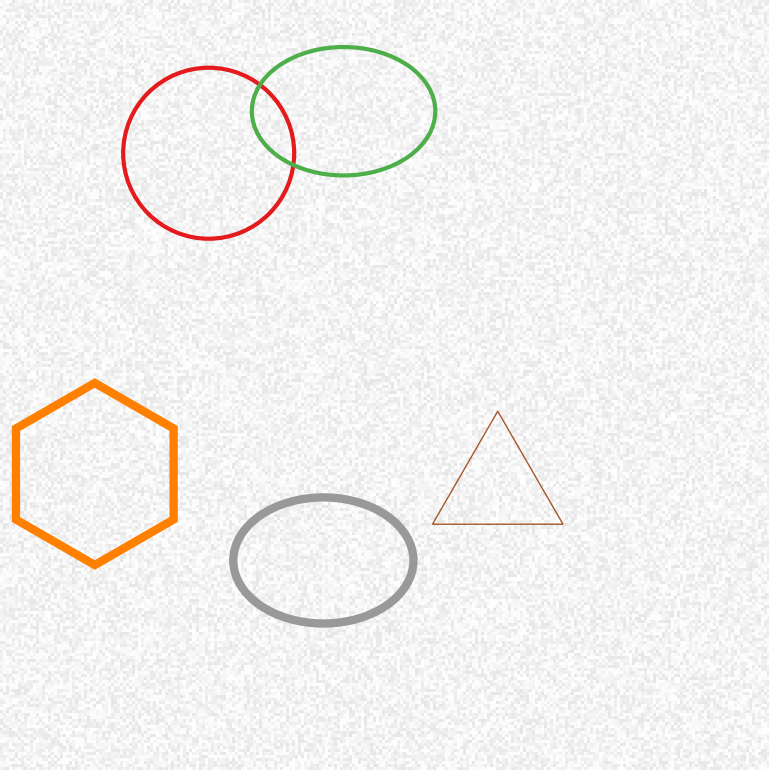[{"shape": "circle", "thickness": 1.5, "radius": 0.56, "center": [0.271, 0.801]}, {"shape": "oval", "thickness": 1.5, "radius": 0.6, "center": [0.446, 0.856]}, {"shape": "hexagon", "thickness": 3, "radius": 0.59, "center": [0.123, 0.384]}, {"shape": "triangle", "thickness": 0.5, "radius": 0.49, "center": [0.646, 0.368]}, {"shape": "oval", "thickness": 3, "radius": 0.58, "center": [0.42, 0.272]}]